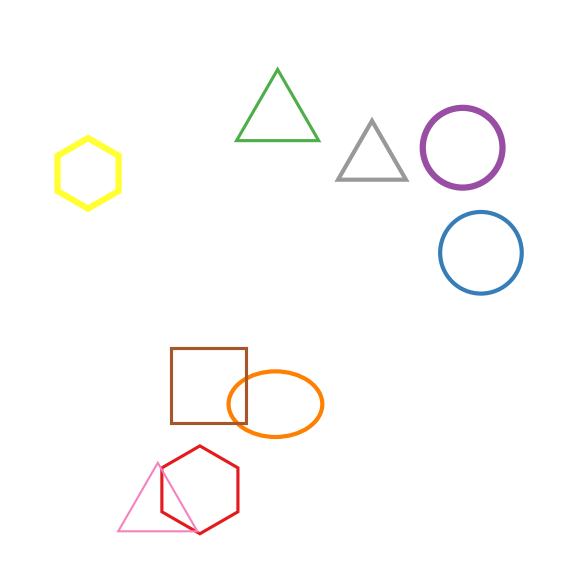[{"shape": "hexagon", "thickness": 1.5, "radius": 0.38, "center": [0.346, 0.151]}, {"shape": "circle", "thickness": 2, "radius": 0.35, "center": [0.833, 0.561]}, {"shape": "triangle", "thickness": 1.5, "radius": 0.41, "center": [0.481, 0.797]}, {"shape": "circle", "thickness": 3, "radius": 0.35, "center": [0.801, 0.743]}, {"shape": "oval", "thickness": 2, "radius": 0.41, "center": [0.477, 0.299]}, {"shape": "hexagon", "thickness": 3, "radius": 0.31, "center": [0.152, 0.699]}, {"shape": "square", "thickness": 1.5, "radius": 0.32, "center": [0.361, 0.332]}, {"shape": "triangle", "thickness": 1, "radius": 0.4, "center": [0.273, 0.119]}, {"shape": "triangle", "thickness": 2, "radius": 0.34, "center": [0.644, 0.722]}]